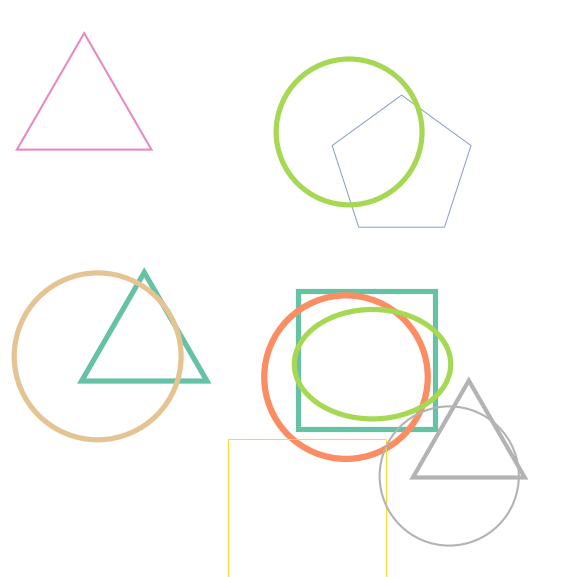[{"shape": "triangle", "thickness": 2.5, "radius": 0.63, "center": [0.25, 0.402]}, {"shape": "square", "thickness": 2.5, "radius": 0.59, "center": [0.634, 0.376]}, {"shape": "circle", "thickness": 3, "radius": 0.71, "center": [0.599, 0.346]}, {"shape": "pentagon", "thickness": 0.5, "radius": 0.63, "center": [0.695, 0.708]}, {"shape": "triangle", "thickness": 1, "radius": 0.67, "center": [0.146, 0.807]}, {"shape": "oval", "thickness": 2.5, "radius": 0.68, "center": [0.645, 0.368]}, {"shape": "circle", "thickness": 2.5, "radius": 0.63, "center": [0.604, 0.771]}, {"shape": "square", "thickness": 0.5, "radius": 0.69, "center": [0.532, 0.101]}, {"shape": "circle", "thickness": 2.5, "radius": 0.72, "center": [0.169, 0.382]}, {"shape": "circle", "thickness": 1, "radius": 0.6, "center": [0.778, 0.175]}, {"shape": "triangle", "thickness": 2, "radius": 0.56, "center": [0.812, 0.228]}]